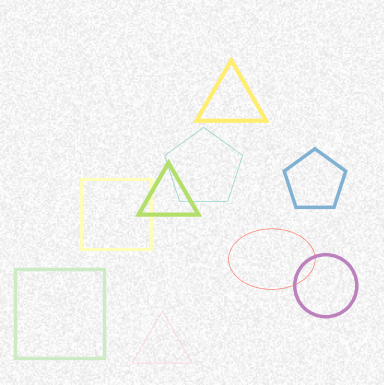[{"shape": "pentagon", "thickness": 0.5, "radius": 0.53, "center": [0.529, 0.563]}, {"shape": "square", "thickness": 2, "radius": 0.46, "center": [0.302, 0.444]}, {"shape": "oval", "thickness": 0.5, "radius": 0.56, "center": [0.706, 0.327]}, {"shape": "pentagon", "thickness": 2.5, "radius": 0.42, "center": [0.818, 0.529]}, {"shape": "triangle", "thickness": 3, "radius": 0.45, "center": [0.438, 0.487]}, {"shape": "triangle", "thickness": 0.5, "radius": 0.45, "center": [0.422, 0.102]}, {"shape": "circle", "thickness": 2.5, "radius": 0.4, "center": [0.846, 0.258]}, {"shape": "square", "thickness": 2.5, "radius": 0.58, "center": [0.155, 0.187]}, {"shape": "triangle", "thickness": 3, "radius": 0.52, "center": [0.601, 0.739]}]